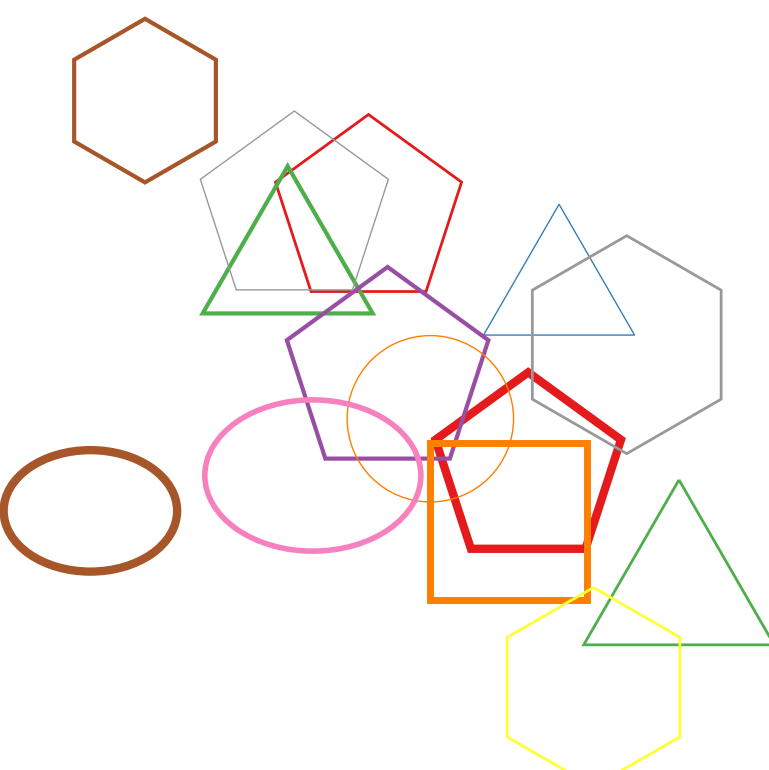[{"shape": "pentagon", "thickness": 1, "radius": 0.64, "center": [0.479, 0.724]}, {"shape": "pentagon", "thickness": 3, "radius": 0.63, "center": [0.686, 0.39]}, {"shape": "triangle", "thickness": 0.5, "radius": 0.57, "center": [0.726, 0.621]}, {"shape": "triangle", "thickness": 1.5, "radius": 0.64, "center": [0.374, 0.657]}, {"shape": "triangle", "thickness": 1, "radius": 0.71, "center": [0.882, 0.234]}, {"shape": "pentagon", "thickness": 1.5, "radius": 0.69, "center": [0.503, 0.516]}, {"shape": "square", "thickness": 2.5, "radius": 0.51, "center": [0.661, 0.322]}, {"shape": "circle", "thickness": 0.5, "radius": 0.54, "center": [0.559, 0.456]}, {"shape": "hexagon", "thickness": 1, "radius": 0.65, "center": [0.771, 0.108]}, {"shape": "oval", "thickness": 3, "radius": 0.56, "center": [0.117, 0.337]}, {"shape": "hexagon", "thickness": 1.5, "radius": 0.53, "center": [0.188, 0.869]}, {"shape": "oval", "thickness": 2, "radius": 0.7, "center": [0.406, 0.382]}, {"shape": "hexagon", "thickness": 1, "radius": 0.71, "center": [0.814, 0.552]}, {"shape": "pentagon", "thickness": 0.5, "radius": 0.64, "center": [0.382, 0.727]}]